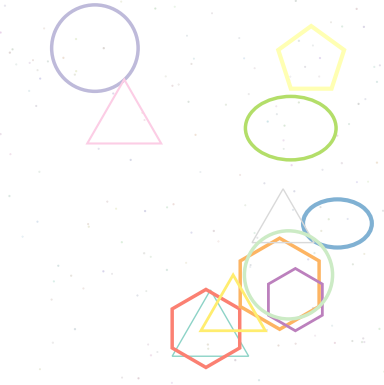[{"shape": "triangle", "thickness": 1, "radius": 0.57, "center": [0.547, 0.132]}, {"shape": "pentagon", "thickness": 3, "radius": 0.45, "center": [0.808, 0.842]}, {"shape": "circle", "thickness": 2.5, "radius": 0.56, "center": [0.246, 0.875]}, {"shape": "hexagon", "thickness": 2.5, "radius": 0.51, "center": [0.535, 0.147]}, {"shape": "oval", "thickness": 3, "radius": 0.45, "center": [0.876, 0.42]}, {"shape": "hexagon", "thickness": 2.5, "radius": 0.59, "center": [0.726, 0.263]}, {"shape": "oval", "thickness": 2.5, "radius": 0.59, "center": [0.755, 0.667]}, {"shape": "triangle", "thickness": 1.5, "radius": 0.55, "center": [0.323, 0.683]}, {"shape": "triangle", "thickness": 1, "radius": 0.47, "center": [0.735, 0.416]}, {"shape": "hexagon", "thickness": 2, "radius": 0.4, "center": [0.767, 0.222]}, {"shape": "circle", "thickness": 2.5, "radius": 0.57, "center": [0.749, 0.286]}, {"shape": "triangle", "thickness": 2, "radius": 0.48, "center": [0.606, 0.189]}]